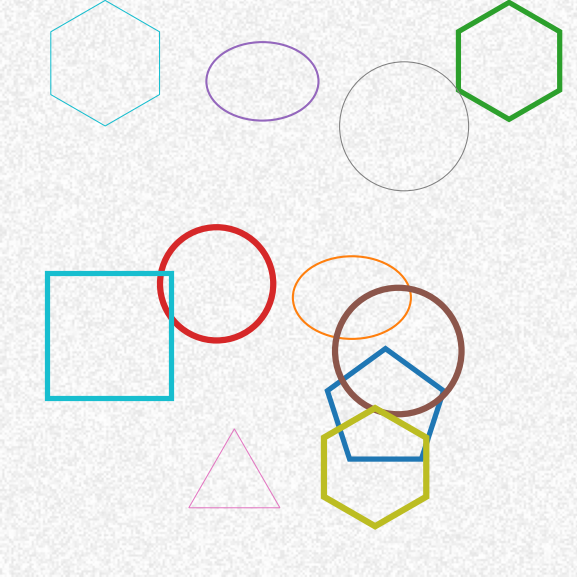[{"shape": "pentagon", "thickness": 2.5, "radius": 0.53, "center": [0.668, 0.29]}, {"shape": "oval", "thickness": 1, "radius": 0.51, "center": [0.609, 0.484]}, {"shape": "hexagon", "thickness": 2.5, "radius": 0.51, "center": [0.881, 0.894]}, {"shape": "circle", "thickness": 3, "radius": 0.49, "center": [0.375, 0.508]}, {"shape": "oval", "thickness": 1, "radius": 0.49, "center": [0.454, 0.858]}, {"shape": "circle", "thickness": 3, "radius": 0.55, "center": [0.69, 0.391]}, {"shape": "triangle", "thickness": 0.5, "radius": 0.46, "center": [0.406, 0.165]}, {"shape": "circle", "thickness": 0.5, "radius": 0.56, "center": [0.7, 0.78]}, {"shape": "hexagon", "thickness": 3, "radius": 0.51, "center": [0.65, 0.19]}, {"shape": "hexagon", "thickness": 0.5, "radius": 0.54, "center": [0.182, 0.89]}, {"shape": "square", "thickness": 2.5, "radius": 0.54, "center": [0.189, 0.418]}]